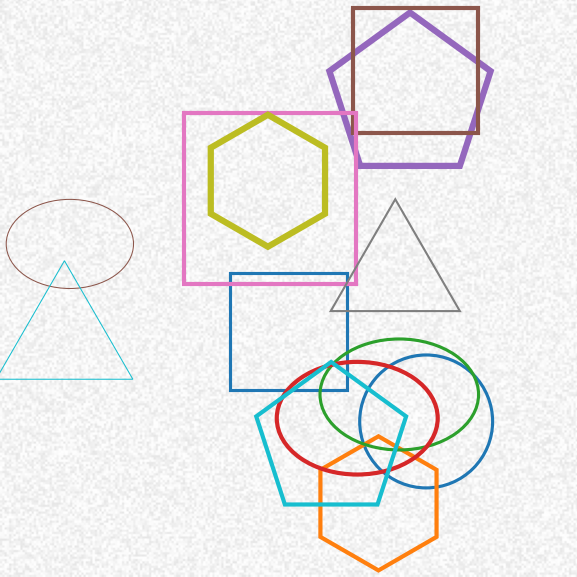[{"shape": "square", "thickness": 1.5, "radius": 0.5, "center": [0.5, 0.426]}, {"shape": "circle", "thickness": 1.5, "radius": 0.58, "center": [0.738, 0.269]}, {"shape": "hexagon", "thickness": 2, "radius": 0.58, "center": [0.655, 0.128]}, {"shape": "oval", "thickness": 1.5, "radius": 0.69, "center": [0.691, 0.316]}, {"shape": "oval", "thickness": 2, "radius": 0.7, "center": [0.619, 0.275]}, {"shape": "pentagon", "thickness": 3, "radius": 0.73, "center": [0.71, 0.831]}, {"shape": "square", "thickness": 2, "radius": 0.54, "center": [0.72, 0.876]}, {"shape": "oval", "thickness": 0.5, "radius": 0.55, "center": [0.121, 0.577]}, {"shape": "square", "thickness": 2, "radius": 0.74, "center": [0.467, 0.656]}, {"shape": "triangle", "thickness": 1, "radius": 0.65, "center": [0.684, 0.525]}, {"shape": "hexagon", "thickness": 3, "radius": 0.57, "center": [0.464, 0.686]}, {"shape": "pentagon", "thickness": 2, "radius": 0.68, "center": [0.573, 0.236]}, {"shape": "triangle", "thickness": 0.5, "radius": 0.68, "center": [0.112, 0.411]}]